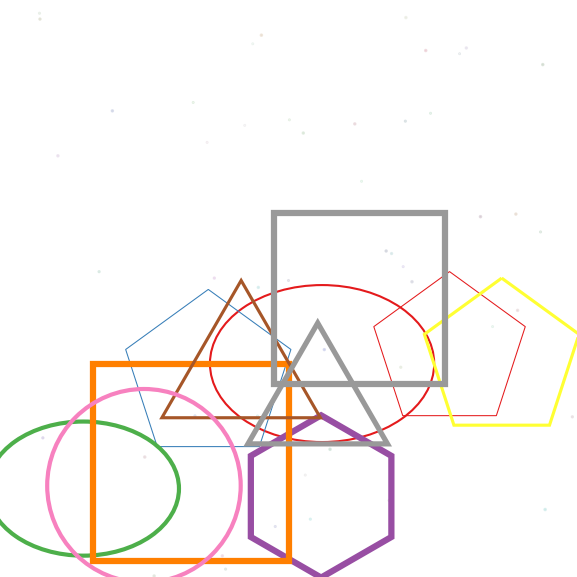[{"shape": "oval", "thickness": 1, "radius": 0.97, "center": [0.558, 0.37]}, {"shape": "pentagon", "thickness": 0.5, "radius": 0.69, "center": [0.778, 0.391]}, {"shape": "pentagon", "thickness": 0.5, "radius": 0.75, "center": [0.361, 0.348]}, {"shape": "oval", "thickness": 2, "radius": 0.83, "center": [0.144, 0.153]}, {"shape": "hexagon", "thickness": 3, "radius": 0.7, "center": [0.556, 0.14]}, {"shape": "square", "thickness": 3, "radius": 0.85, "center": [0.331, 0.198]}, {"shape": "pentagon", "thickness": 1.5, "radius": 0.7, "center": [0.869, 0.377]}, {"shape": "triangle", "thickness": 1.5, "radius": 0.79, "center": [0.418, 0.355]}, {"shape": "circle", "thickness": 2, "radius": 0.84, "center": [0.249, 0.158]}, {"shape": "triangle", "thickness": 2.5, "radius": 0.7, "center": [0.55, 0.3]}, {"shape": "square", "thickness": 3, "radius": 0.74, "center": [0.622, 0.482]}]